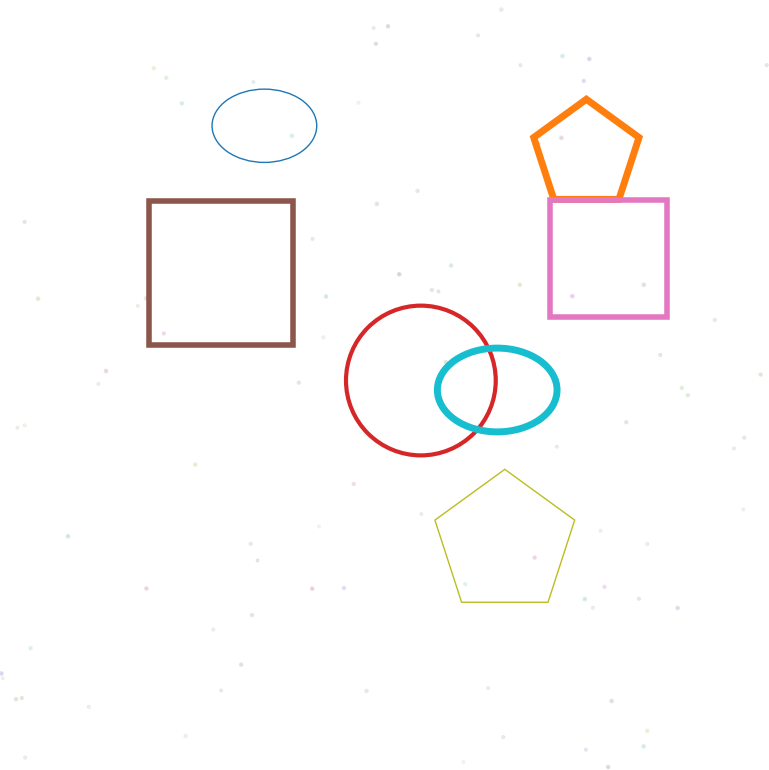[{"shape": "oval", "thickness": 0.5, "radius": 0.34, "center": [0.343, 0.837]}, {"shape": "pentagon", "thickness": 2.5, "radius": 0.36, "center": [0.762, 0.799]}, {"shape": "circle", "thickness": 1.5, "radius": 0.49, "center": [0.547, 0.506]}, {"shape": "square", "thickness": 2, "radius": 0.47, "center": [0.287, 0.646]}, {"shape": "square", "thickness": 2, "radius": 0.38, "center": [0.79, 0.664]}, {"shape": "pentagon", "thickness": 0.5, "radius": 0.48, "center": [0.656, 0.295]}, {"shape": "oval", "thickness": 2.5, "radius": 0.39, "center": [0.646, 0.494]}]